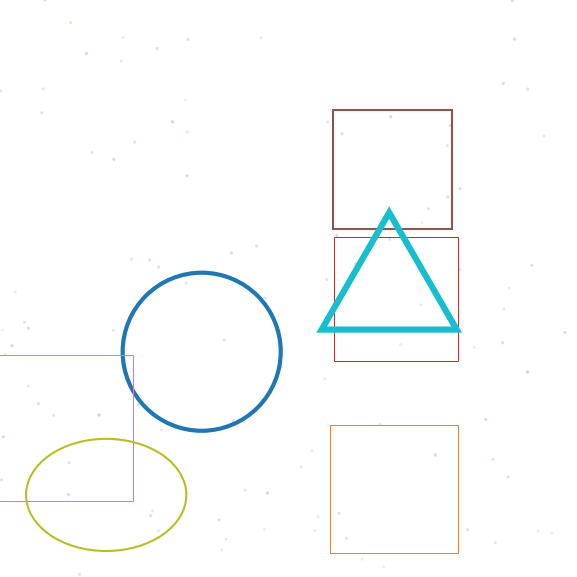[{"shape": "circle", "thickness": 2, "radius": 0.68, "center": [0.349, 0.39]}, {"shape": "square", "thickness": 0.5, "radius": 0.55, "center": [0.682, 0.153]}, {"shape": "square", "thickness": 0.5, "radius": 0.54, "center": [0.685, 0.482]}, {"shape": "square", "thickness": 1, "radius": 0.52, "center": [0.68, 0.706]}, {"shape": "square", "thickness": 0.5, "radius": 0.63, "center": [0.104, 0.258]}, {"shape": "oval", "thickness": 1, "radius": 0.69, "center": [0.184, 0.142]}, {"shape": "triangle", "thickness": 3, "radius": 0.68, "center": [0.674, 0.496]}]